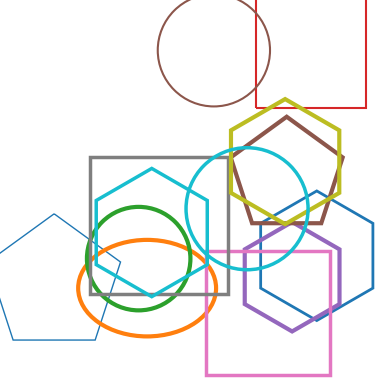[{"shape": "pentagon", "thickness": 1, "radius": 0.91, "center": [0.141, 0.263]}, {"shape": "hexagon", "thickness": 2, "radius": 0.84, "center": [0.823, 0.336]}, {"shape": "oval", "thickness": 3, "radius": 0.9, "center": [0.382, 0.252]}, {"shape": "circle", "thickness": 3, "radius": 0.67, "center": [0.36, 0.328]}, {"shape": "square", "thickness": 1.5, "radius": 0.72, "center": [0.808, 0.864]}, {"shape": "hexagon", "thickness": 3, "radius": 0.71, "center": [0.759, 0.281]}, {"shape": "pentagon", "thickness": 3, "radius": 0.76, "center": [0.745, 0.544]}, {"shape": "circle", "thickness": 1.5, "radius": 0.73, "center": [0.556, 0.869]}, {"shape": "square", "thickness": 2.5, "radius": 0.8, "center": [0.697, 0.187]}, {"shape": "square", "thickness": 2.5, "radius": 0.89, "center": [0.413, 0.415]}, {"shape": "hexagon", "thickness": 3, "radius": 0.81, "center": [0.741, 0.58]}, {"shape": "hexagon", "thickness": 2.5, "radius": 0.83, "center": [0.394, 0.396]}, {"shape": "circle", "thickness": 2.5, "radius": 0.79, "center": [0.642, 0.458]}]